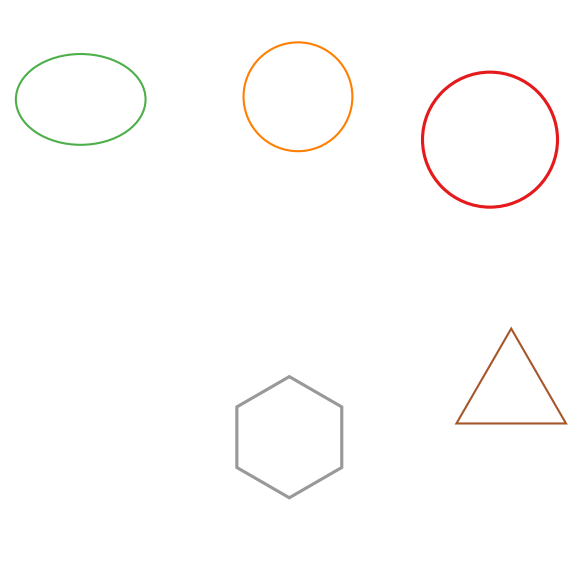[{"shape": "circle", "thickness": 1.5, "radius": 0.58, "center": [0.849, 0.757]}, {"shape": "oval", "thickness": 1, "radius": 0.56, "center": [0.14, 0.827]}, {"shape": "circle", "thickness": 1, "radius": 0.47, "center": [0.516, 0.832]}, {"shape": "triangle", "thickness": 1, "radius": 0.55, "center": [0.885, 0.321]}, {"shape": "hexagon", "thickness": 1.5, "radius": 0.52, "center": [0.501, 0.242]}]